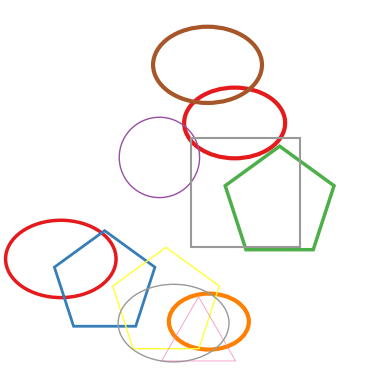[{"shape": "oval", "thickness": 2.5, "radius": 0.72, "center": [0.158, 0.327]}, {"shape": "oval", "thickness": 3, "radius": 0.66, "center": [0.61, 0.681]}, {"shape": "pentagon", "thickness": 2, "radius": 0.69, "center": [0.272, 0.264]}, {"shape": "pentagon", "thickness": 2.5, "radius": 0.74, "center": [0.726, 0.472]}, {"shape": "circle", "thickness": 1, "radius": 0.52, "center": [0.414, 0.591]}, {"shape": "oval", "thickness": 3, "radius": 0.52, "center": [0.542, 0.165]}, {"shape": "pentagon", "thickness": 1, "radius": 0.73, "center": [0.431, 0.212]}, {"shape": "oval", "thickness": 3, "radius": 0.71, "center": [0.539, 0.832]}, {"shape": "triangle", "thickness": 0.5, "radius": 0.56, "center": [0.516, 0.118]}, {"shape": "square", "thickness": 1.5, "radius": 0.71, "center": [0.638, 0.5]}, {"shape": "oval", "thickness": 1, "radius": 0.72, "center": [0.451, 0.161]}]